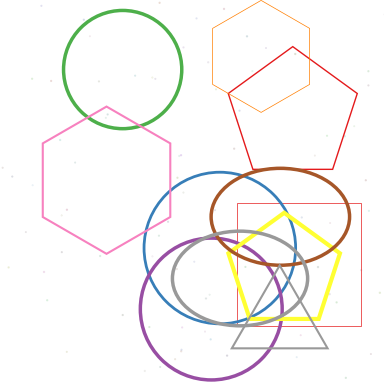[{"shape": "square", "thickness": 0.5, "radius": 0.8, "center": [0.777, 0.313]}, {"shape": "pentagon", "thickness": 1, "radius": 0.88, "center": [0.76, 0.703]}, {"shape": "circle", "thickness": 2, "radius": 0.98, "center": [0.571, 0.356]}, {"shape": "circle", "thickness": 2.5, "radius": 0.77, "center": [0.319, 0.819]}, {"shape": "circle", "thickness": 2.5, "radius": 0.92, "center": [0.549, 0.197]}, {"shape": "hexagon", "thickness": 0.5, "radius": 0.73, "center": [0.678, 0.854]}, {"shape": "pentagon", "thickness": 3, "radius": 0.76, "center": [0.738, 0.295]}, {"shape": "oval", "thickness": 2.5, "radius": 0.9, "center": [0.728, 0.437]}, {"shape": "hexagon", "thickness": 1.5, "radius": 0.96, "center": [0.277, 0.532]}, {"shape": "oval", "thickness": 2.5, "radius": 0.88, "center": [0.623, 0.277]}, {"shape": "triangle", "thickness": 1.5, "radius": 0.72, "center": [0.726, 0.167]}]